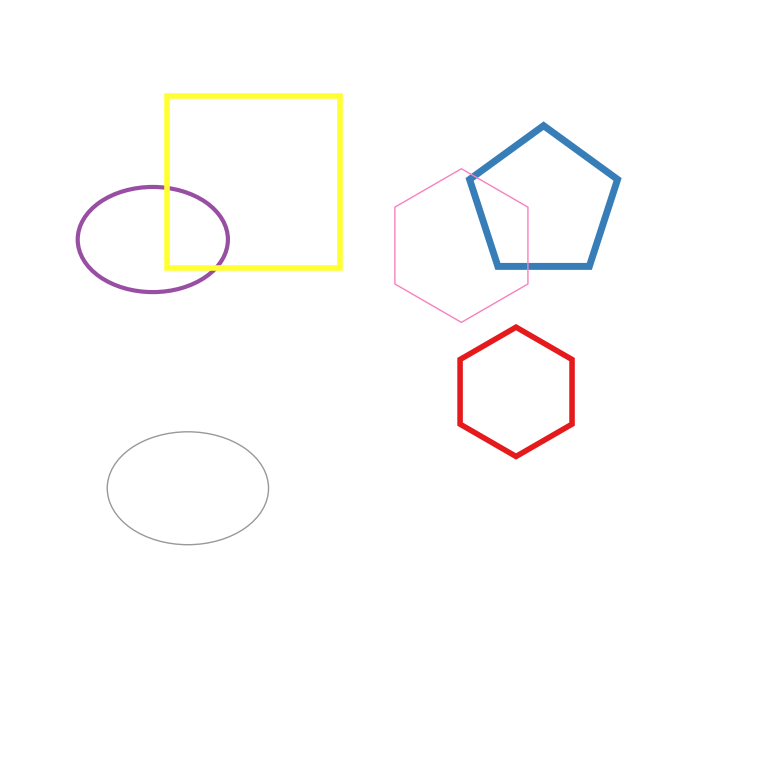[{"shape": "hexagon", "thickness": 2, "radius": 0.42, "center": [0.67, 0.491]}, {"shape": "pentagon", "thickness": 2.5, "radius": 0.51, "center": [0.706, 0.736]}, {"shape": "oval", "thickness": 1.5, "radius": 0.49, "center": [0.198, 0.689]}, {"shape": "square", "thickness": 2, "radius": 0.56, "center": [0.329, 0.764]}, {"shape": "hexagon", "thickness": 0.5, "radius": 0.5, "center": [0.599, 0.681]}, {"shape": "oval", "thickness": 0.5, "radius": 0.52, "center": [0.244, 0.366]}]